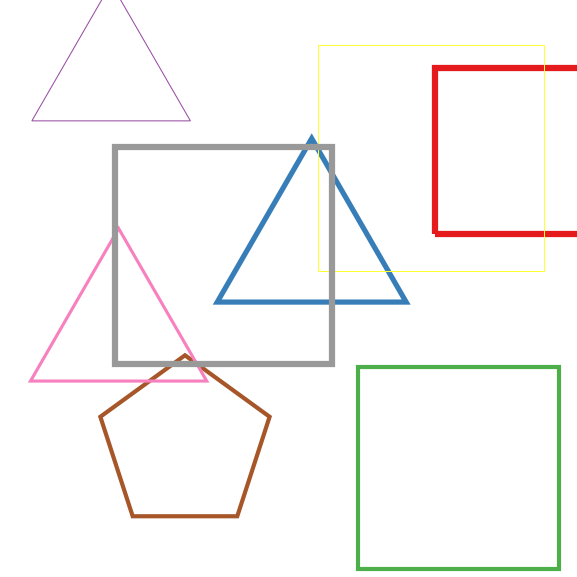[{"shape": "square", "thickness": 3, "radius": 0.72, "center": [0.897, 0.738]}, {"shape": "triangle", "thickness": 2.5, "radius": 0.94, "center": [0.54, 0.57]}, {"shape": "square", "thickness": 2, "radius": 0.87, "center": [0.794, 0.189]}, {"shape": "triangle", "thickness": 0.5, "radius": 0.79, "center": [0.192, 0.869]}, {"shape": "square", "thickness": 0.5, "radius": 0.98, "center": [0.746, 0.725]}, {"shape": "pentagon", "thickness": 2, "radius": 0.77, "center": [0.32, 0.23]}, {"shape": "triangle", "thickness": 1.5, "radius": 0.88, "center": [0.205, 0.427]}, {"shape": "square", "thickness": 3, "radius": 0.94, "center": [0.387, 0.556]}]